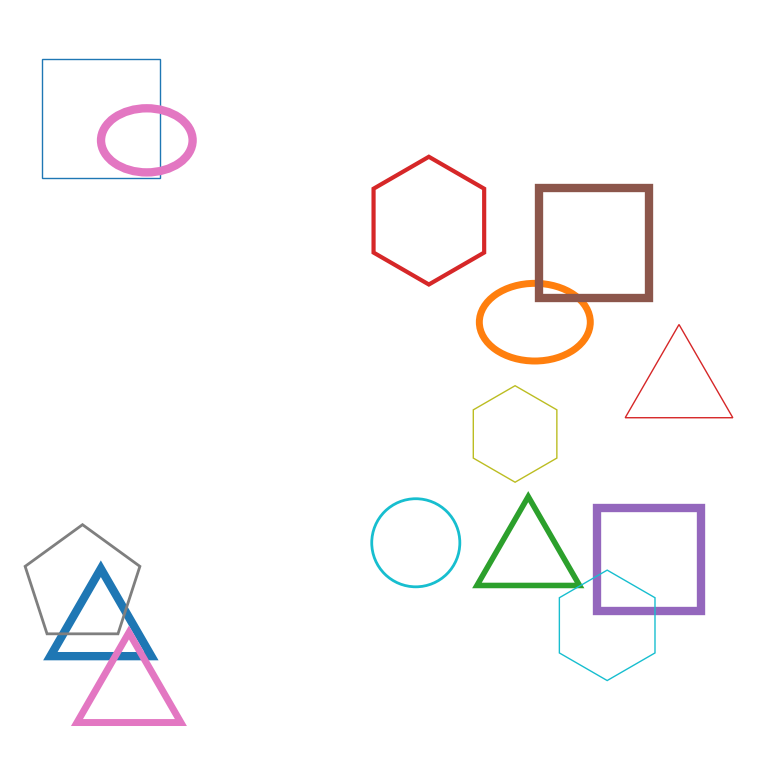[{"shape": "triangle", "thickness": 3, "radius": 0.38, "center": [0.131, 0.186]}, {"shape": "square", "thickness": 0.5, "radius": 0.38, "center": [0.131, 0.846]}, {"shape": "oval", "thickness": 2.5, "radius": 0.36, "center": [0.695, 0.582]}, {"shape": "triangle", "thickness": 2, "radius": 0.38, "center": [0.686, 0.278]}, {"shape": "hexagon", "thickness": 1.5, "radius": 0.41, "center": [0.557, 0.713]}, {"shape": "triangle", "thickness": 0.5, "radius": 0.4, "center": [0.882, 0.498]}, {"shape": "square", "thickness": 3, "radius": 0.34, "center": [0.843, 0.274]}, {"shape": "square", "thickness": 3, "radius": 0.36, "center": [0.771, 0.685]}, {"shape": "oval", "thickness": 3, "radius": 0.3, "center": [0.191, 0.818]}, {"shape": "triangle", "thickness": 2.5, "radius": 0.39, "center": [0.167, 0.101]}, {"shape": "pentagon", "thickness": 1, "radius": 0.39, "center": [0.107, 0.24]}, {"shape": "hexagon", "thickness": 0.5, "radius": 0.31, "center": [0.669, 0.436]}, {"shape": "circle", "thickness": 1, "radius": 0.29, "center": [0.54, 0.295]}, {"shape": "hexagon", "thickness": 0.5, "radius": 0.36, "center": [0.789, 0.188]}]